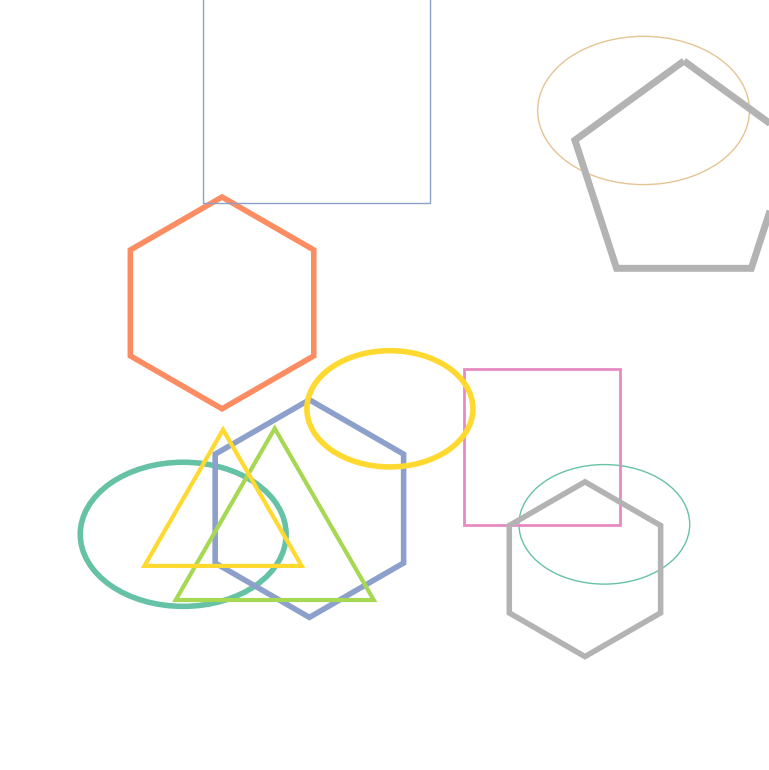[{"shape": "oval", "thickness": 2, "radius": 0.67, "center": [0.238, 0.306]}, {"shape": "oval", "thickness": 0.5, "radius": 0.55, "center": [0.785, 0.319]}, {"shape": "hexagon", "thickness": 2, "radius": 0.69, "center": [0.288, 0.607]}, {"shape": "hexagon", "thickness": 2, "radius": 0.71, "center": [0.402, 0.34]}, {"shape": "square", "thickness": 0.5, "radius": 0.73, "center": [0.411, 0.883]}, {"shape": "square", "thickness": 1, "radius": 0.51, "center": [0.703, 0.42]}, {"shape": "triangle", "thickness": 1.5, "radius": 0.74, "center": [0.357, 0.295]}, {"shape": "oval", "thickness": 2, "radius": 0.54, "center": [0.506, 0.469]}, {"shape": "triangle", "thickness": 1.5, "radius": 0.59, "center": [0.29, 0.324]}, {"shape": "oval", "thickness": 0.5, "radius": 0.69, "center": [0.836, 0.857]}, {"shape": "hexagon", "thickness": 2, "radius": 0.57, "center": [0.76, 0.261]}, {"shape": "pentagon", "thickness": 2.5, "radius": 0.74, "center": [0.888, 0.772]}]